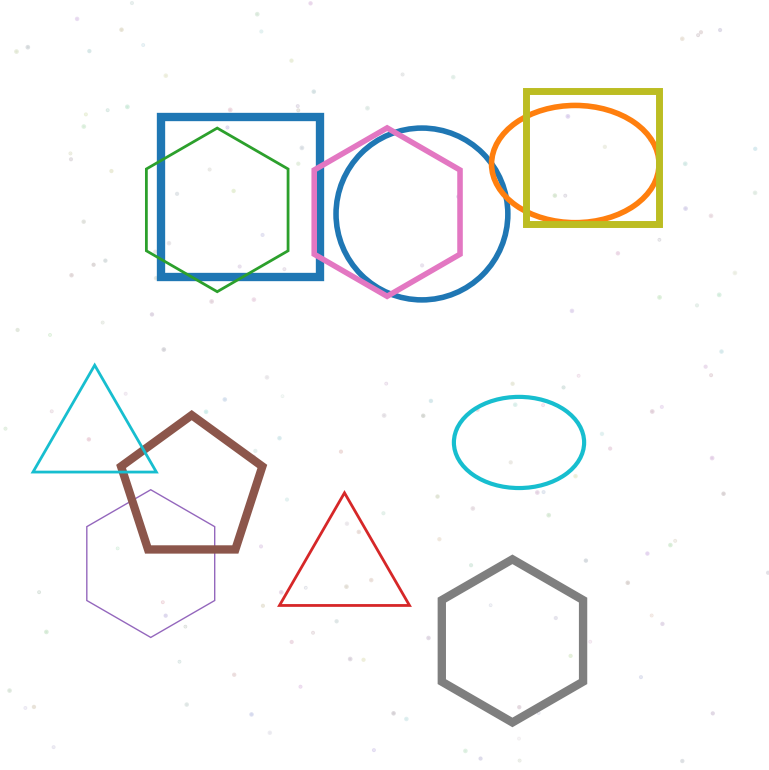[{"shape": "circle", "thickness": 2, "radius": 0.56, "center": [0.548, 0.722]}, {"shape": "square", "thickness": 3, "radius": 0.52, "center": [0.312, 0.744]}, {"shape": "oval", "thickness": 2, "radius": 0.54, "center": [0.747, 0.787]}, {"shape": "hexagon", "thickness": 1, "radius": 0.53, "center": [0.282, 0.727]}, {"shape": "triangle", "thickness": 1, "radius": 0.49, "center": [0.447, 0.262]}, {"shape": "hexagon", "thickness": 0.5, "radius": 0.48, "center": [0.196, 0.268]}, {"shape": "pentagon", "thickness": 3, "radius": 0.48, "center": [0.249, 0.364]}, {"shape": "hexagon", "thickness": 2, "radius": 0.55, "center": [0.503, 0.725]}, {"shape": "hexagon", "thickness": 3, "radius": 0.53, "center": [0.666, 0.168]}, {"shape": "square", "thickness": 2.5, "radius": 0.43, "center": [0.77, 0.796]}, {"shape": "triangle", "thickness": 1, "radius": 0.46, "center": [0.123, 0.433]}, {"shape": "oval", "thickness": 1.5, "radius": 0.42, "center": [0.674, 0.425]}]